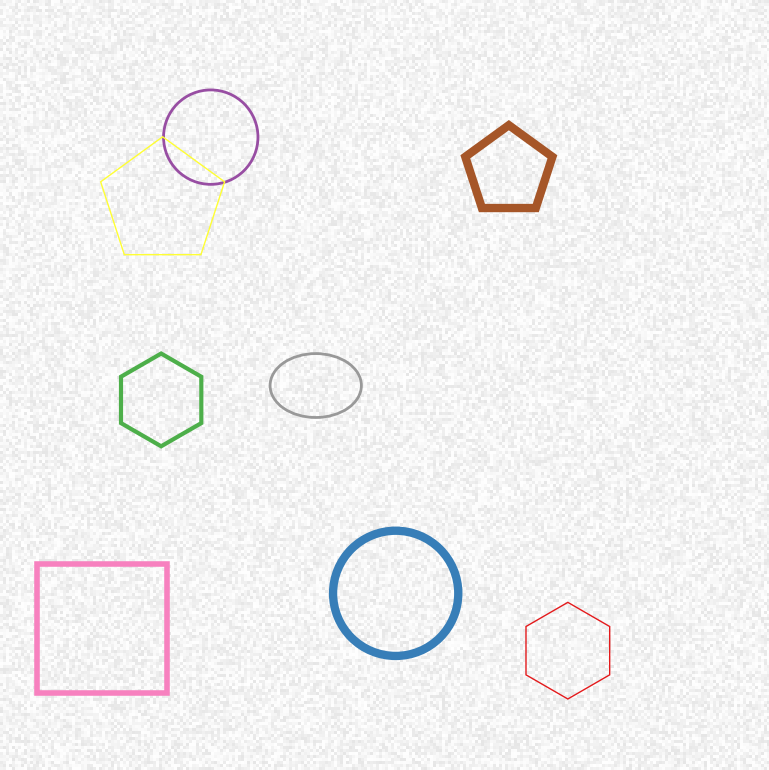[{"shape": "hexagon", "thickness": 0.5, "radius": 0.31, "center": [0.737, 0.155]}, {"shape": "circle", "thickness": 3, "radius": 0.41, "center": [0.514, 0.229]}, {"shape": "hexagon", "thickness": 1.5, "radius": 0.3, "center": [0.209, 0.481]}, {"shape": "circle", "thickness": 1, "radius": 0.31, "center": [0.274, 0.822]}, {"shape": "pentagon", "thickness": 0.5, "radius": 0.42, "center": [0.211, 0.738]}, {"shape": "pentagon", "thickness": 3, "radius": 0.3, "center": [0.661, 0.778]}, {"shape": "square", "thickness": 2, "radius": 0.42, "center": [0.132, 0.184]}, {"shape": "oval", "thickness": 1, "radius": 0.3, "center": [0.41, 0.499]}]